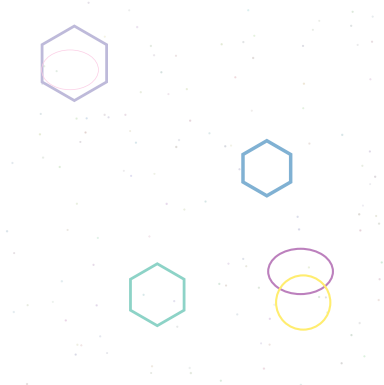[{"shape": "hexagon", "thickness": 2, "radius": 0.4, "center": [0.409, 0.234]}, {"shape": "hexagon", "thickness": 2, "radius": 0.48, "center": [0.193, 0.836]}, {"shape": "hexagon", "thickness": 2.5, "radius": 0.36, "center": [0.693, 0.563]}, {"shape": "oval", "thickness": 0.5, "radius": 0.37, "center": [0.182, 0.819]}, {"shape": "oval", "thickness": 1.5, "radius": 0.42, "center": [0.781, 0.295]}, {"shape": "circle", "thickness": 1.5, "radius": 0.35, "center": [0.788, 0.214]}]